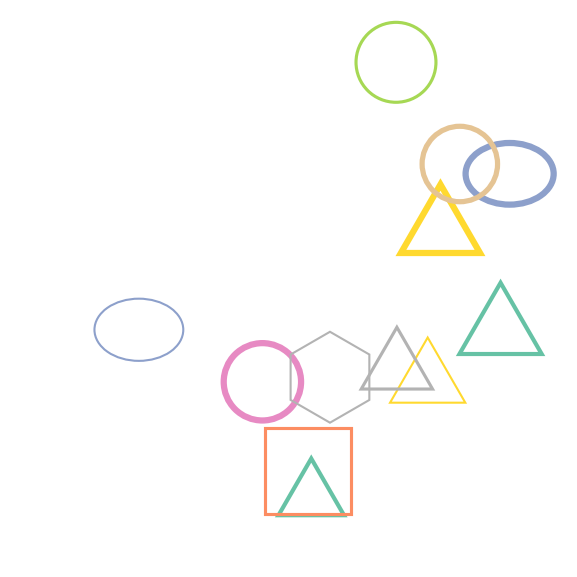[{"shape": "triangle", "thickness": 2, "radius": 0.41, "center": [0.867, 0.427]}, {"shape": "triangle", "thickness": 2, "radius": 0.33, "center": [0.539, 0.14]}, {"shape": "square", "thickness": 1.5, "radius": 0.37, "center": [0.534, 0.183]}, {"shape": "oval", "thickness": 3, "radius": 0.38, "center": [0.882, 0.698]}, {"shape": "oval", "thickness": 1, "radius": 0.38, "center": [0.24, 0.428]}, {"shape": "circle", "thickness": 3, "radius": 0.33, "center": [0.454, 0.338]}, {"shape": "circle", "thickness": 1.5, "radius": 0.35, "center": [0.686, 0.891]}, {"shape": "triangle", "thickness": 1, "radius": 0.38, "center": [0.741, 0.339]}, {"shape": "triangle", "thickness": 3, "radius": 0.4, "center": [0.763, 0.601]}, {"shape": "circle", "thickness": 2.5, "radius": 0.33, "center": [0.796, 0.715]}, {"shape": "hexagon", "thickness": 1, "radius": 0.39, "center": [0.571, 0.346]}, {"shape": "triangle", "thickness": 1.5, "radius": 0.36, "center": [0.687, 0.361]}]